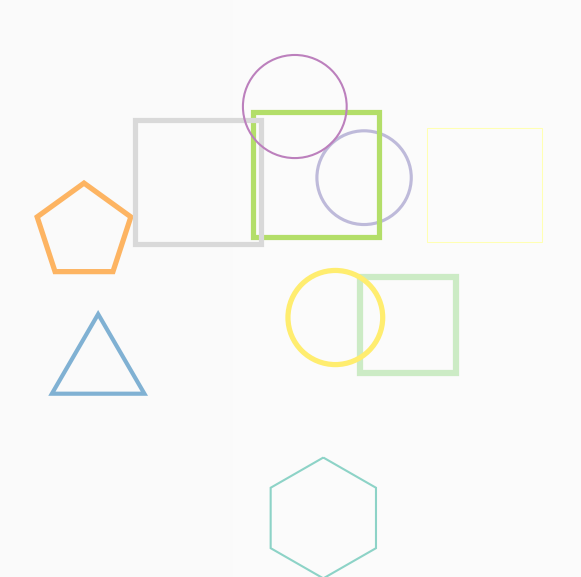[{"shape": "hexagon", "thickness": 1, "radius": 0.52, "center": [0.556, 0.102]}, {"shape": "square", "thickness": 0.5, "radius": 0.49, "center": [0.833, 0.679]}, {"shape": "circle", "thickness": 1.5, "radius": 0.41, "center": [0.626, 0.691]}, {"shape": "triangle", "thickness": 2, "radius": 0.46, "center": [0.169, 0.363]}, {"shape": "pentagon", "thickness": 2.5, "radius": 0.42, "center": [0.145, 0.597]}, {"shape": "square", "thickness": 2.5, "radius": 0.54, "center": [0.544, 0.697]}, {"shape": "square", "thickness": 2.5, "radius": 0.54, "center": [0.341, 0.684]}, {"shape": "circle", "thickness": 1, "radius": 0.45, "center": [0.507, 0.815]}, {"shape": "square", "thickness": 3, "radius": 0.42, "center": [0.702, 0.436]}, {"shape": "circle", "thickness": 2.5, "radius": 0.41, "center": [0.577, 0.449]}]